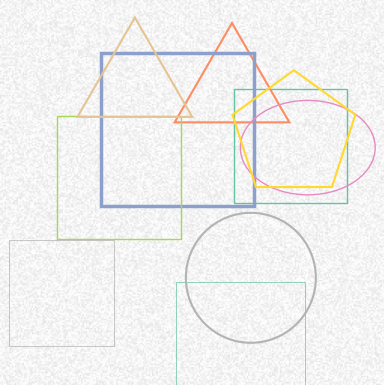[{"shape": "square", "thickness": 1, "radius": 0.74, "center": [0.754, 0.621]}, {"shape": "square", "thickness": 0.5, "radius": 0.84, "center": [0.625, 0.1]}, {"shape": "triangle", "thickness": 1.5, "radius": 0.86, "center": [0.603, 0.768]}, {"shape": "square", "thickness": 2.5, "radius": 0.99, "center": [0.461, 0.664]}, {"shape": "oval", "thickness": 1, "radius": 0.88, "center": [0.799, 0.617]}, {"shape": "square", "thickness": 1, "radius": 0.8, "center": [0.309, 0.539]}, {"shape": "pentagon", "thickness": 1.5, "radius": 0.84, "center": [0.763, 0.65]}, {"shape": "triangle", "thickness": 1.5, "radius": 0.86, "center": [0.35, 0.782]}, {"shape": "square", "thickness": 0.5, "radius": 0.69, "center": [0.16, 0.239]}, {"shape": "circle", "thickness": 1.5, "radius": 0.84, "center": [0.652, 0.278]}]